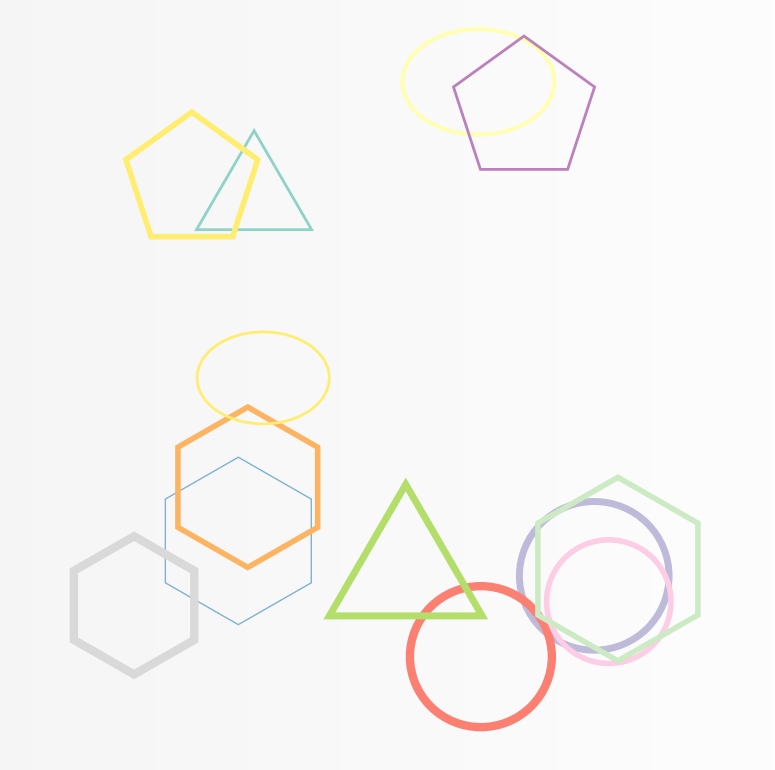[{"shape": "triangle", "thickness": 1, "radius": 0.43, "center": [0.328, 0.745]}, {"shape": "oval", "thickness": 1.5, "radius": 0.49, "center": [0.617, 0.894]}, {"shape": "circle", "thickness": 2.5, "radius": 0.48, "center": [0.767, 0.252]}, {"shape": "circle", "thickness": 3, "radius": 0.46, "center": [0.62, 0.147]}, {"shape": "hexagon", "thickness": 0.5, "radius": 0.54, "center": [0.307, 0.297]}, {"shape": "hexagon", "thickness": 2, "radius": 0.52, "center": [0.32, 0.367]}, {"shape": "triangle", "thickness": 2.5, "radius": 0.57, "center": [0.524, 0.257]}, {"shape": "circle", "thickness": 2, "radius": 0.4, "center": [0.786, 0.219]}, {"shape": "hexagon", "thickness": 3, "radius": 0.45, "center": [0.173, 0.214]}, {"shape": "pentagon", "thickness": 1, "radius": 0.48, "center": [0.676, 0.857]}, {"shape": "hexagon", "thickness": 2, "radius": 0.6, "center": [0.797, 0.261]}, {"shape": "oval", "thickness": 1, "radius": 0.43, "center": [0.34, 0.509]}, {"shape": "pentagon", "thickness": 2, "radius": 0.45, "center": [0.248, 0.765]}]